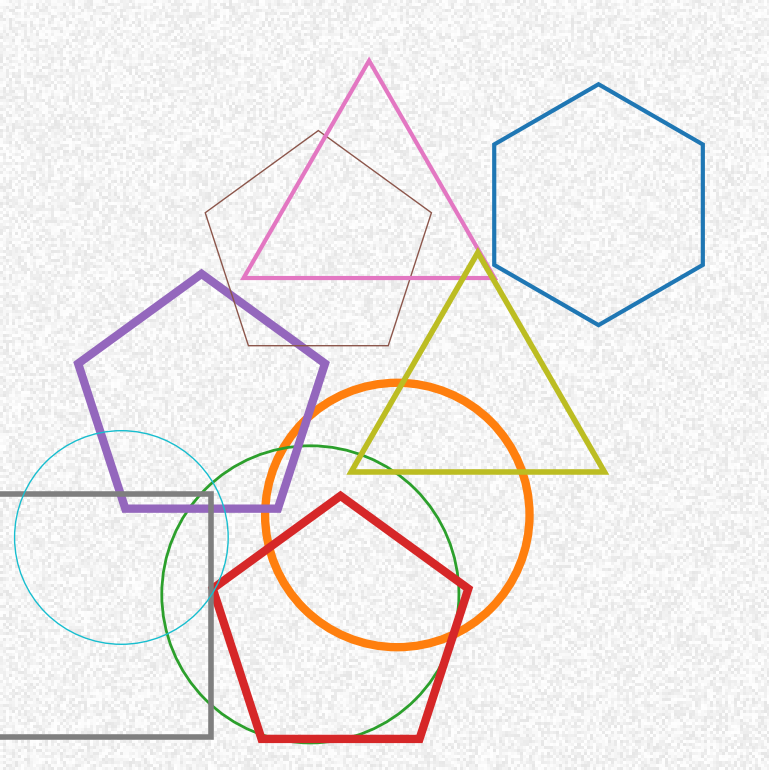[{"shape": "hexagon", "thickness": 1.5, "radius": 0.78, "center": [0.777, 0.734]}, {"shape": "circle", "thickness": 3, "radius": 0.86, "center": [0.516, 0.331]}, {"shape": "circle", "thickness": 1, "radius": 0.96, "center": [0.403, 0.228]}, {"shape": "pentagon", "thickness": 3, "radius": 0.87, "center": [0.442, 0.182]}, {"shape": "pentagon", "thickness": 3, "radius": 0.84, "center": [0.262, 0.476]}, {"shape": "pentagon", "thickness": 0.5, "radius": 0.77, "center": [0.413, 0.676]}, {"shape": "triangle", "thickness": 1.5, "radius": 0.94, "center": [0.479, 0.733]}, {"shape": "square", "thickness": 2, "radius": 0.79, "center": [0.116, 0.201]}, {"shape": "triangle", "thickness": 2, "radius": 0.95, "center": [0.621, 0.482]}, {"shape": "circle", "thickness": 0.5, "radius": 0.69, "center": [0.158, 0.302]}]